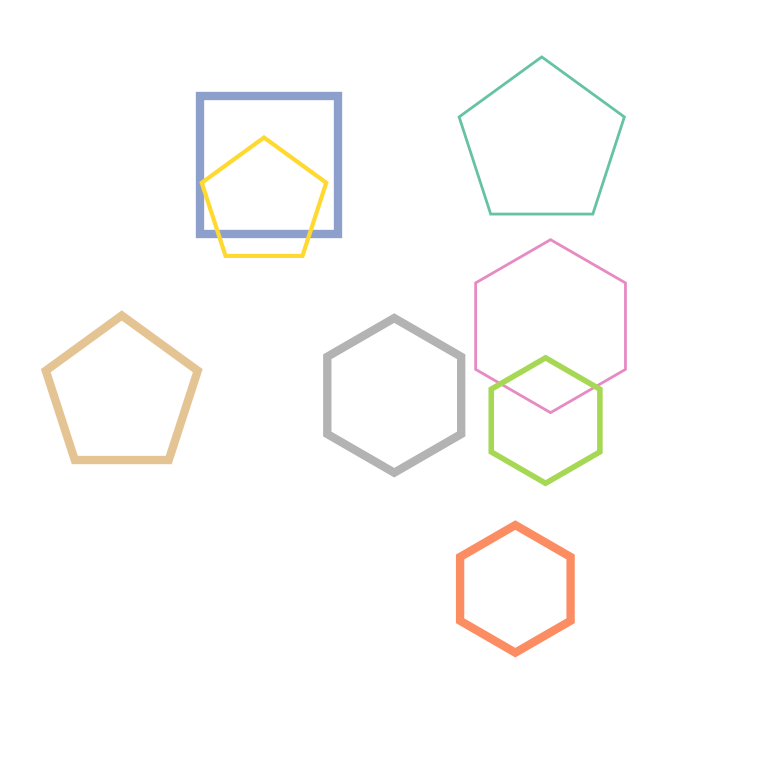[{"shape": "pentagon", "thickness": 1, "radius": 0.56, "center": [0.704, 0.813]}, {"shape": "hexagon", "thickness": 3, "radius": 0.41, "center": [0.669, 0.235]}, {"shape": "square", "thickness": 3, "radius": 0.45, "center": [0.35, 0.786]}, {"shape": "hexagon", "thickness": 1, "radius": 0.56, "center": [0.715, 0.576]}, {"shape": "hexagon", "thickness": 2, "radius": 0.41, "center": [0.709, 0.454]}, {"shape": "pentagon", "thickness": 1.5, "radius": 0.42, "center": [0.343, 0.736]}, {"shape": "pentagon", "thickness": 3, "radius": 0.52, "center": [0.158, 0.487]}, {"shape": "hexagon", "thickness": 3, "radius": 0.5, "center": [0.512, 0.487]}]